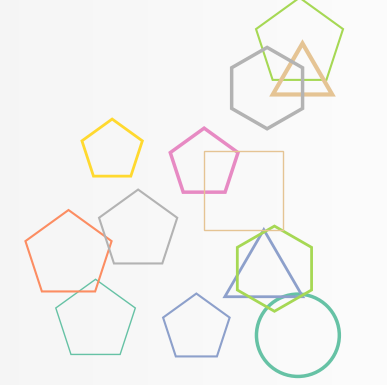[{"shape": "circle", "thickness": 2.5, "radius": 0.53, "center": [0.769, 0.129]}, {"shape": "pentagon", "thickness": 1, "radius": 0.54, "center": [0.247, 0.167]}, {"shape": "pentagon", "thickness": 1.5, "radius": 0.58, "center": [0.177, 0.338]}, {"shape": "pentagon", "thickness": 1.5, "radius": 0.45, "center": [0.507, 0.147]}, {"shape": "triangle", "thickness": 2, "radius": 0.58, "center": [0.681, 0.287]}, {"shape": "pentagon", "thickness": 2.5, "radius": 0.46, "center": [0.527, 0.575]}, {"shape": "hexagon", "thickness": 2, "radius": 0.55, "center": [0.708, 0.302]}, {"shape": "pentagon", "thickness": 1.5, "radius": 0.59, "center": [0.773, 0.888]}, {"shape": "pentagon", "thickness": 2, "radius": 0.41, "center": [0.289, 0.609]}, {"shape": "triangle", "thickness": 3, "radius": 0.44, "center": [0.781, 0.799]}, {"shape": "square", "thickness": 1, "radius": 0.51, "center": [0.629, 0.505]}, {"shape": "pentagon", "thickness": 1.5, "radius": 0.53, "center": [0.356, 0.402]}, {"shape": "hexagon", "thickness": 2.5, "radius": 0.53, "center": [0.689, 0.771]}]